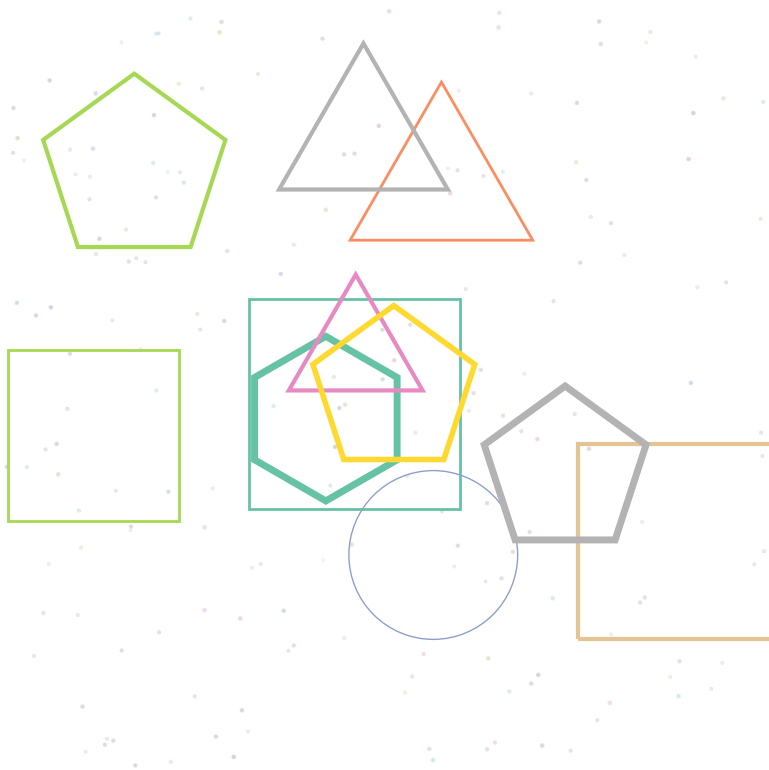[{"shape": "square", "thickness": 1, "radius": 0.68, "center": [0.461, 0.475]}, {"shape": "hexagon", "thickness": 2.5, "radius": 0.53, "center": [0.423, 0.456]}, {"shape": "triangle", "thickness": 1, "radius": 0.68, "center": [0.573, 0.757]}, {"shape": "circle", "thickness": 0.5, "radius": 0.55, "center": [0.563, 0.279]}, {"shape": "triangle", "thickness": 1.5, "radius": 0.5, "center": [0.462, 0.543]}, {"shape": "pentagon", "thickness": 1.5, "radius": 0.62, "center": [0.174, 0.78]}, {"shape": "square", "thickness": 1, "radius": 0.56, "center": [0.122, 0.435]}, {"shape": "pentagon", "thickness": 2, "radius": 0.55, "center": [0.511, 0.493]}, {"shape": "square", "thickness": 1.5, "radius": 0.63, "center": [0.877, 0.297]}, {"shape": "triangle", "thickness": 1.5, "radius": 0.63, "center": [0.472, 0.817]}, {"shape": "pentagon", "thickness": 2.5, "radius": 0.55, "center": [0.734, 0.388]}]